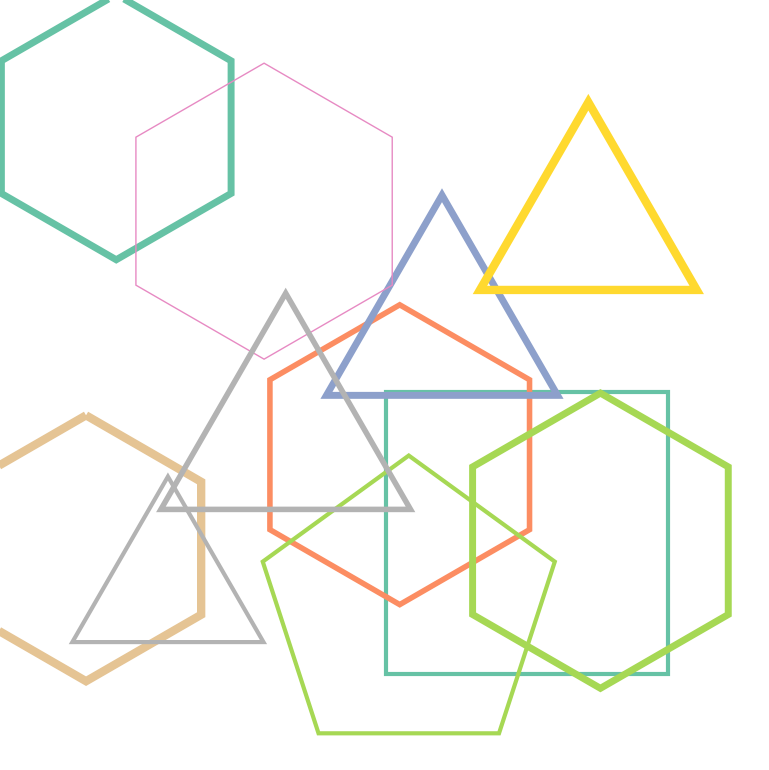[{"shape": "hexagon", "thickness": 2.5, "radius": 0.86, "center": [0.151, 0.835]}, {"shape": "square", "thickness": 1.5, "radius": 0.92, "center": [0.684, 0.308]}, {"shape": "hexagon", "thickness": 2, "radius": 0.97, "center": [0.519, 0.409]}, {"shape": "triangle", "thickness": 2.5, "radius": 0.87, "center": [0.574, 0.573]}, {"shape": "hexagon", "thickness": 0.5, "radius": 0.96, "center": [0.343, 0.726]}, {"shape": "pentagon", "thickness": 1.5, "radius": 1.0, "center": [0.531, 0.209]}, {"shape": "hexagon", "thickness": 2.5, "radius": 0.96, "center": [0.78, 0.298]}, {"shape": "triangle", "thickness": 3, "radius": 0.81, "center": [0.764, 0.705]}, {"shape": "hexagon", "thickness": 3, "radius": 0.86, "center": [0.112, 0.288]}, {"shape": "triangle", "thickness": 2, "radius": 0.94, "center": [0.371, 0.432]}, {"shape": "triangle", "thickness": 1.5, "radius": 0.72, "center": [0.218, 0.238]}]